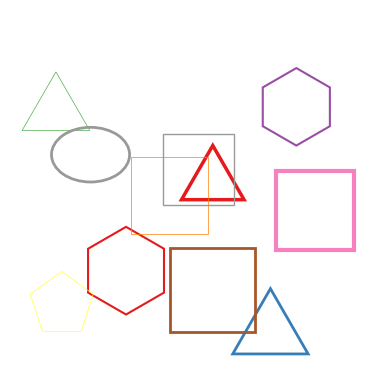[{"shape": "triangle", "thickness": 2.5, "radius": 0.47, "center": [0.553, 0.528]}, {"shape": "hexagon", "thickness": 1.5, "radius": 0.57, "center": [0.327, 0.297]}, {"shape": "triangle", "thickness": 2, "radius": 0.57, "center": [0.702, 0.137]}, {"shape": "triangle", "thickness": 0.5, "radius": 0.51, "center": [0.145, 0.712]}, {"shape": "hexagon", "thickness": 1.5, "radius": 0.5, "center": [0.77, 0.723]}, {"shape": "square", "thickness": 0.5, "radius": 0.5, "center": [0.44, 0.493]}, {"shape": "pentagon", "thickness": 0.5, "radius": 0.43, "center": [0.16, 0.209]}, {"shape": "square", "thickness": 2, "radius": 0.55, "center": [0.552, 0.247]}, {"shape": "square", "thickness": 3, "radius": 0.51, "center": [0.818, 0.453]}, {"shape": "oval", "thickness": 2, "radius": 0.51, "center": [0.235, 0.598]}, {"shape": "square", "thickness": 1, "radius": 0.46, "center": [0.517, 0.561]}]